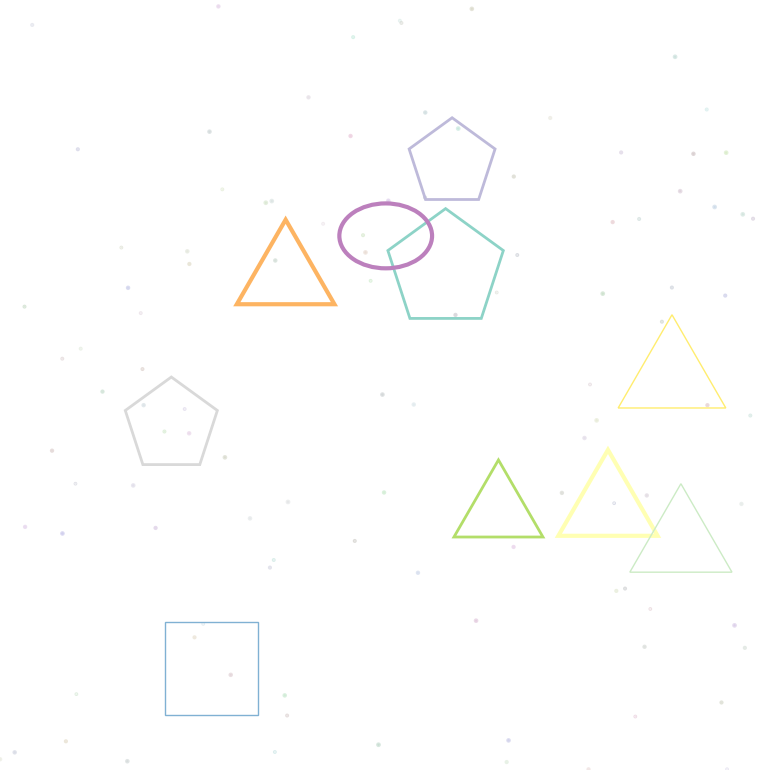[{"shape": "pentagon", "thickness": 1, "radius": 0.39, "center": [0.579, 0.65]}, {"shape": "triangle", "thickness": 1.5, "radius": 0.37, "center": [0.79, 0.341]}, {"shape": "pentagon", "thickness": 1, "radius": 0.29, "center": [0.587, 0.788]}, {"shape": "square", "thickness": 0.5, "radius": 0.3, "center": [0.275, 0.132]}, {"shape": "triangle", "thickness": 1.5, "radius": 0.37, "center": [0.371, 0.641]}, {"shape": "triangle", "thickness": 1, "radius": 0.33, "center": [0.647, 0.336]}, {"shape": "pentagon", "thickness": 1, "radius": 0.31, "center": [0.223, 0.447]}, {"shape": "oval", "thickness": 1.5, "radius": 0.3, "center": [0.501, 0.694]}, {"shape": "triangle", "thickness": 0.5, "radius": 0.38, "center": [0.884, 0.295]}, {"shape": "triangle", "thickness": 0.5, "radius": 0.4, "center": [0.873, 0.511]}]